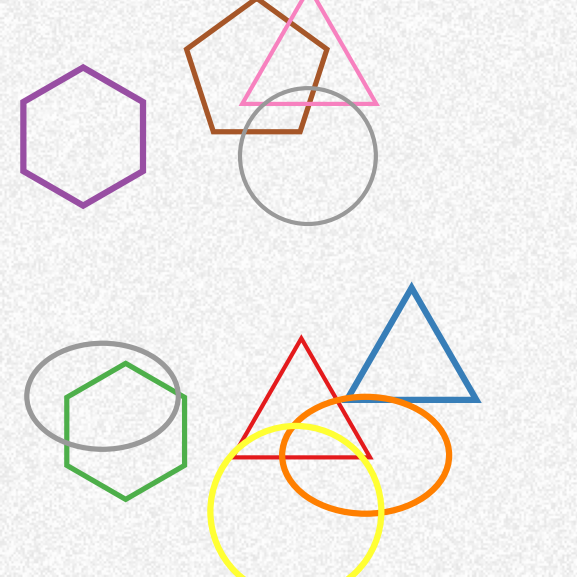[{"shape": "triangle", "thickness": 2, "radius": 0.69, "center": [0.522, 0.276]}, {"shape": "triangle", "thickness": 3, "radius": 0.65, "center": [0.713, 0.371]}, {"shape": "hexagon", "thickness": 2.5, "radius": 0.59, "center": [0.218, 0.252]}, {"shape": "hexagon", "thickness": 3, "radius": 0.6, "center": [0.144, 0.763]}, {"shape": "oval", "thickness": 3, "radius": 0.72, "center": [0.633, 0.211]}, {"shape": "circle", "thickness": 3, "radius": 0.74, "center": [0.512, 0.114]}, {"shape": "pentagon", "thickness": 2.5, "radius": 0.64, "center": [0.445, 0.874]}, {"shape": "triangle", "thickness": 2, "radius": 0.67, "center": [0.536, 0.886]}, {"shape": "oval", "thickness": 2.5, "radius": 0.66, "center": [0.178, 0.313]}, {"shape": "circle", "thickness": 2, "radius": 0.59, "center": [0.533, 0.729]}]